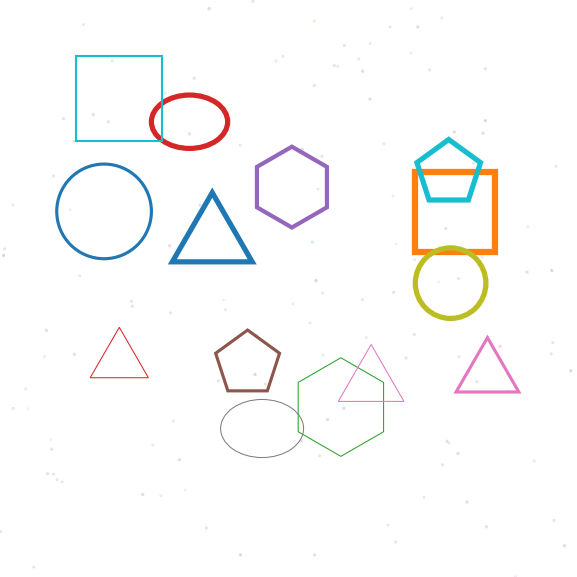[{"shape": "triangle", "thickness": 2.5, "radius": 0.4, "center": [0.368, 0.586]}, {"shape": "circle", "thickness": 1.5, "radius": 0.41, "center": [0.18, 0.633]}, {"shape": "square", "thickness": 3, "radius": 0.35, "center": [0.788, 0.632]}, {"shape": "hexagon", "thickness": 0.5, "radius": 0.43, "center": [0.59, 0.294]}, {"shape": "triangle", "thickness": 0.5, "radius": 0.29, "center": [0.207, 0.374]}, {"shape": "oval", "thickness": 2.5, "radius": 0.33, "center": [0.328, 0.788]}, {"shape": "hexagon", "thickness": 2, "radius": 0.35, "center": [0.505, 0.675]}, {"shape": "pentagon", "thickness": 1.5, "radius": 0.29, "center": [0.429, 0.369]}, {"shape": "triangle", "thickness": 1.5, "radius": 0.31, "center": [0.844, 0.352]}, {"shape": "triangle", "thickness": 0.5, "radius": 0.33, "center": [0.643, 0.337]}, {"shape": "oval", "thickness": 0.5, "radius": 0.36, "center": [0.454, 0.257]}, {"shape": "circle", "thickness": 2.5, "radius": 0.31, "center": [0.78, 0.509]}, {"shape": "square", "thickness": 1, "radius": 0.37, "center": [0.206, 0.828]}, {"shape": "pentagon", "thickness": 2.5, "radius": 0.29, "center": [0.777, 0.7]}]